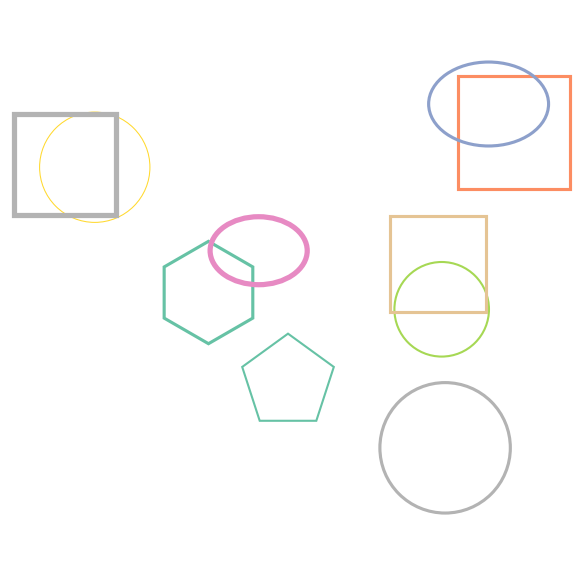[{"shape": "hexagon", "thickness": 1.5, "radius": 0.44, "center": [0.361, 0.493]}, {"shape": "pentagon", "thickness": 1, "radius": 0.42, "center": [0.499, 0.338]}, {"shape": "square", "thickness": 1.5, "radius": 0.49, "center": [0.89, 0.77]}, {"shape": "oval", "thickness": 1.5, "radius": 0.52, "center": [0.846, 0.819]}, {"shape": "oval", "thickness": 2.5, "radius": 0.42, "center": [0.448, 0.565]}, {"shape": "circle", "thickness": 1, "radius": 0.41, "center": [0.765, 0.464]}, {"shape": "circle", "thickness": 0.5, "radius": 0.48, "center": [0.164, 0.71]}, {"shape": "square", "thickness": 1.5, "radius": 0.41, "center": [0.758, 0.542]}, {"shape": "square", "thickness": 2.5, "radius": 0.44, "center": [0.113, 0.714]}, {"shape": "circle", "thickness": 1.5, "radius": 0.56, "center": [0.771, 0.224]}]